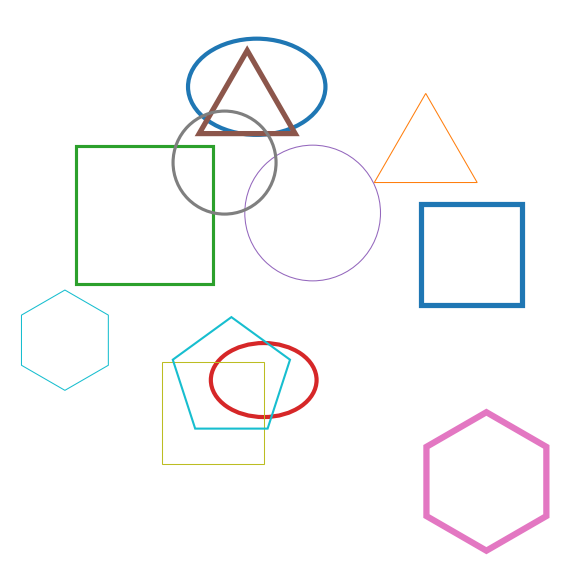[{"shape": "oval", "thickness": 2, "radius": 0.59, "center": [0.445, 0.849]}, {"shape": "square", "thickness": 2.5, "radius": 0.44, "center": [0.816, 0.558]}, {"shape": "triangle", "thickness": 0.5, "radius": 0.51, "center": [0.737, 0.735]}, {"shape": "square", "thickness": 1.5, "radius": 0.59, "center": [0.25, 0.627]}, {"shape": "oval", "thickness": 2, "radius": 0.46, "center": [0.457, 0.341]}, {"shape": "circle", "thickness": 0.5, "radius": 0.59, "center": [0.541, 0.63]}, {"shape": "triangle", "thickness": 2.5, "radius": 0.48, "center": [0.428, 0.816]}, {"shape": "hexagon", "thickness": 3, "radius": 0.6, "center": [0.842, 0.165]}, {"shape": "circle", "thickness": 1.5, "radius": 0.45, "center": [0.389, 0.718]}, {"shape": "square", "thickness": 0.5, "radius": 0.44, "center": [0.369, 0.284]}, {"shape": "hexagon", "thickness": 0.5, "radius": 0.43, "center": [0.112, 0.41]}, {"shape": "pentagon", "thickness": 1, "radius": 0.53, "center": [0.401, 0.343]}]